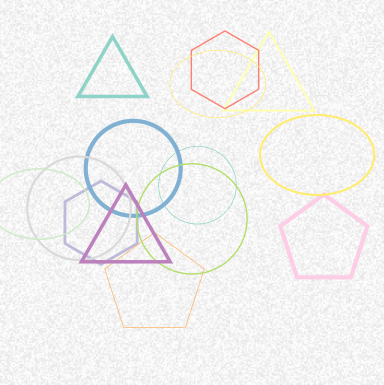[{"shape": "triangle", "thickness": 2.5, "radius": 0.52, "center": [0.292, 0.801]}, {"shape": "circle", "thickness": 0.5, "radius": 0.5, "center": [0.513, 0.519]}, {"shape": "triangle", "thickness": 1.5, "radius": 0.68, "center": [0.699, 0.781]}, {"shape": "hexagon", "thickness": 2, "radius": 0.54, "center": [0.262, 0.422]}, {"shape": "hexagon", "thickness": 1, "radius": 0.5, "center": [0.584, 0.819]}, {"shape": "circle", "thickness": 3, "radius": 0.62, "center": [0.346, 0.563]}, {"shape": "pentagon", "thickness": 0.5, "radius": 0.68, "center": [0.401, 0.26]}, {"shape": "circle", "thickness": 1, "radius": 0.72, "center": [0.499, 0.431]}, {"shape": "pentagon", "thickness": 3, "radius": 0.59, "center": [0.841, 0.376]}, {"shape": "circle", "thickness": 1.5, "radius": 0.67, "center": [0.205, 0.459]}, {"shape": "triangle", "thickness": 2.5, "radius": 0.67, "center": [0.327, 0.387]}, {"shape": "oval", "thickness": 1, "radius": 0.65, "center": [0.101, 0.47]}, {"shape": "oval", "thickness": 0.5, "radius": 0.62, "center": [0.566, 0.782]}, {"shape": "oval", "thickness": 1.5, "radius": 0.74, "center": [0.824, 0.597]}]